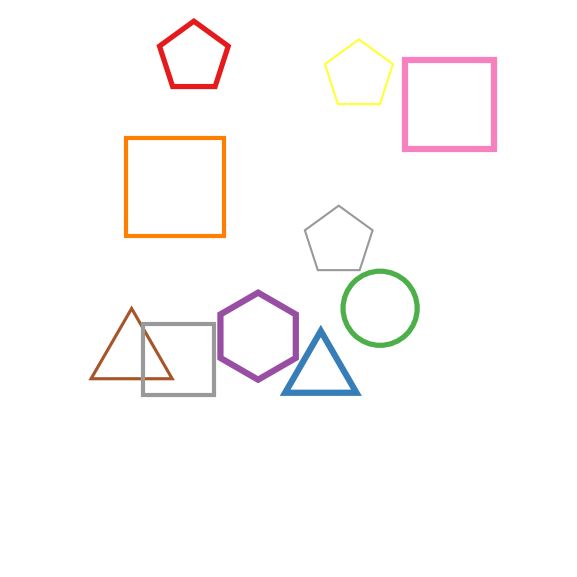[{"shape": "pentagon", "thickness": 2.5, "radius": 0.31, "center": [0.336, 0.9]}, {"shape": "triangle", "thickness": 3, "radius": 0.36, "center": [0.556, 0.355]}, {"shape": "circle", "thickness": 2.5, "radius": 0.32, "center": [0.658, 0.465]}, {"shape": "hexagon", "thickness": 3, "radius": 0.38, "center": [0.447, 0.417]}, {"shape": "square", "thickness": 2, "radius": 0.42, "center": [0.303, 0.675]}, {"shape": "pentagon", "thickness": 1, "radius": 0.31, "center": [0.622, 0.869]}, {"shape": "triangle", "thickness": 1.5, "radius": 0.41, "center": [0.228, 0.384]}, {"shape": "square", "thickness": 3, "radius": 0.38, "center": [0.778, 0.819]}, {"shape": "pentagon", "thickness": 1, "radius": 0.31, "center": [0.587, 0.581]}, {"shape": "square", "thickness": 2, "radius": 0.31, "center": [0.309, 0.377]}]